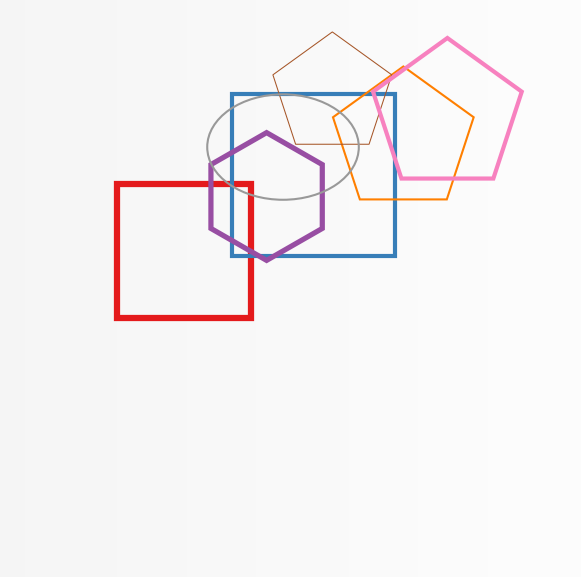[{"shape": "square", "thickness": 3, "radius": 0.58, "center": [0.316, 0.564]}, {"shape": "square", "thickness": 2, "radius": 0.7, "center": [0.539, 0.696]}, {"shape": "hexagon", "thickness": 2.5, "radius": 0.55, "center": [0.459, 0.659]}, {"shape": "pentagon", "thickness": 1, "radius": 0.64, "center": [0.694, 0.757]}, {"shape": "pentagon", "thickness": 0.5, "radius": 0.54, "center": [0.572, 0.836]}, {"shape": "pentagon", "thickness": 2, "radius": 0.67, "center": [0.77, 0.799]}, {"shape": "oval", "thickness": 1, "radius": 0.65, "center": [0.487, 0.744]}]